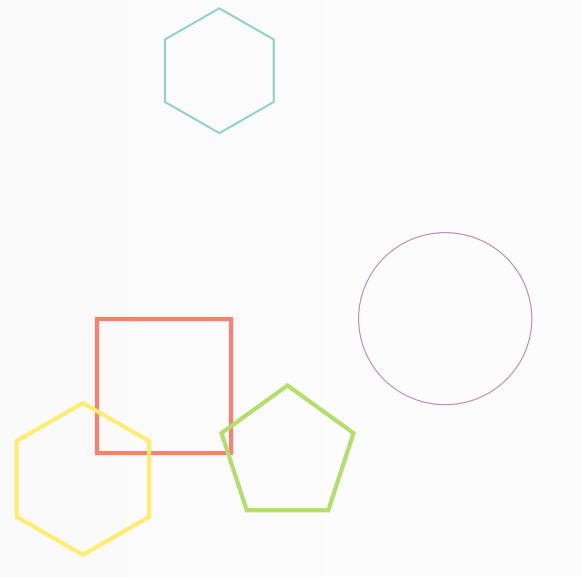[{"shape": "hexagon", "thickness": 1, "radius": 0.54, "center": [0.377, 0.877]}, {"shape": "square", "thickness": 2, "radius": 0.58, "center": [0.282, 0.331]}, {"shape": "pentagon", "thickness": 2, "radius": 0.6, "center": [0.495, 0.212]}, {"shape": "circle", "thickness": 0.5, "radius": 0.75, "center": [0.766, 0.447]}, {"shape": "hexagon", "thickness": 2, "radius": 0.66, "center": [0.143, 0.17]}]